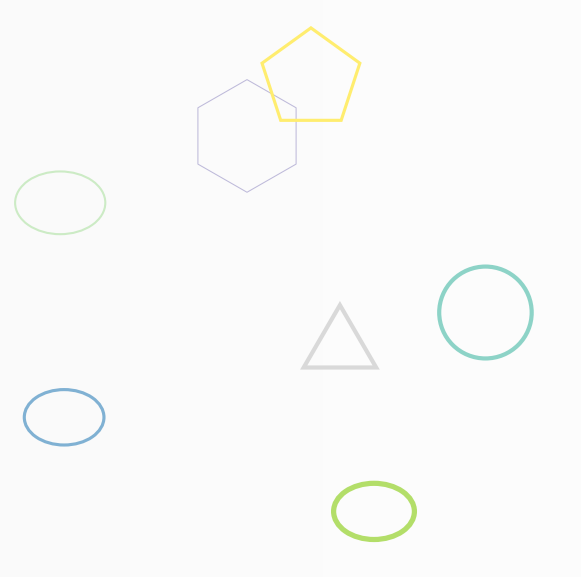[{"shape": "circle", "thickness": 2, "radius": 0.4, "center": [0.835, 0.458]}, {"shape": "hexagon", "thickness": 0.5, "radius": 0.49, "center": [0.425, 0.764]}, {"shape": "oval", "thickness": 1.5, "radius": 0.34, "center": [0.11, 0.277]}, {"shape": "oval", "thickness": 2.5, "radius": 0.35, "center": [0.643, 0.114]}, {"shape": "triangle", "thickness": 2, "radius": 0.36, "center": [0.585, 0.399]}, {"shape": "oval", "thickness": 1, "radius": 0.39, "center": [0.104, 0.648]}, {"shape": "pentagon", "thickness": 1.5, "radius": 0.44, "center": [0.535, 0.862]}]